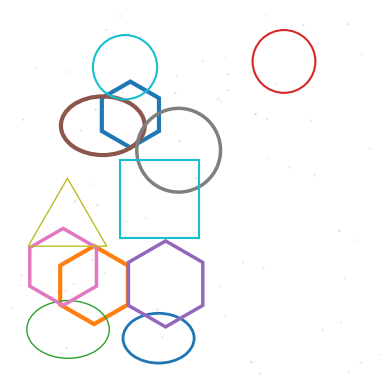[{"shape": "oval", "thickness": 2, "radius": 0.46, "center": [0.412, 0.122]}, {"shape": "hexagon", "thickness": 3, "radius": 0.43, "center": [0.339, 0.702]}, {"shape": "hexagon", "thickness": 3, "radius": 0.51, "center": [0.244, 0.26]}, {"shape": "oval", "thickness": 1, "radius": 0.54, "center": [0.177, 0.144]}, {"shape": "circle", "thickness": 1.5, "radius": 0.41, "center": [0.738, 0.84]}, {"shape": "hexagon", "thickness": 2.5, "radius": 0.56, "center": [0.43, 0.263]}, {"shape": "oval", "thickness": 3, "radius": 0.54, "center": [0.267, 0.673]}, {"shape": "hexagon", "thickness": 2.5, "radius": 0.5, "center": [0.164, 0.307]}, {"shape": "circle", "thickness": 2.5, "radius": 0.54, "center": [0.464, 0.61]}, {"shape": "triangle", "thickness": 1, "radius": 0.59, "center": [0.175, 0.419]}, {"shape": "circle", "thickness": 1.5, "radius": 0.42, "center": [0.325, 0.826]}, {"shape": "square", "thickness": 1.5, "radius": 0.51, "center": [0.414, 0.483]}]